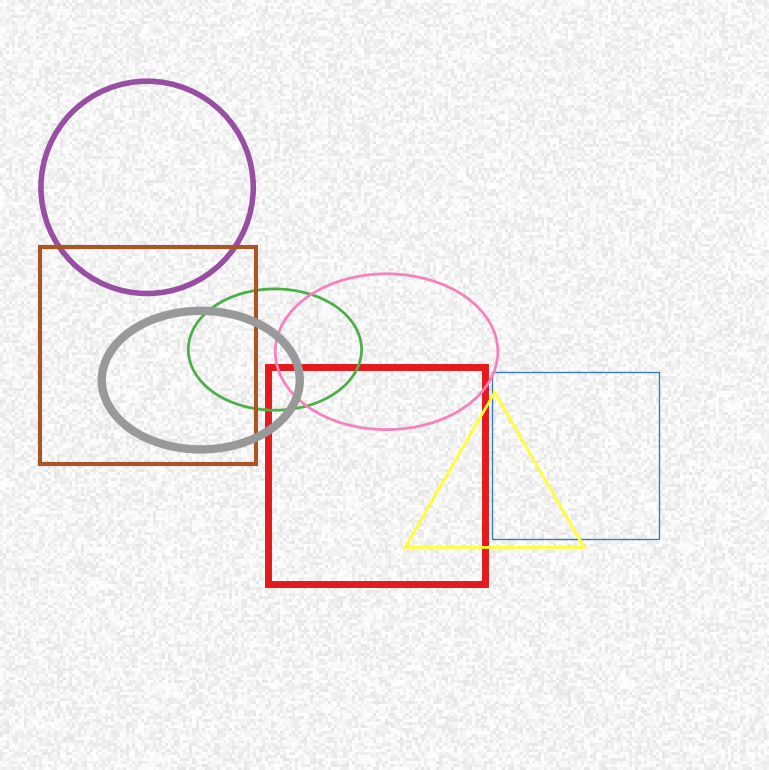[{"shape": "square", "thickness": 2.5, "radius": 0.71, "center": [0.489, 0.383]}, {"shape": "square", "thickness": 0.5, "radius": 0.54, "center": [0.748, 0.408]}, {"shape": "oval", "thickness": 1, "radius": 0.56, "center": [0.357, 0.546]}, {"shape": "circle", "thickness": 2, "radius": 0.69, "center": [0.191, 0.757]}, {"shape": "triangle", "thickness": 1, "radius": 0.67, "center": [0.642, 0.356]}, {"shape": "square", "thickness": 1.5, "radius": 0.7, "center": [0.192, 0.538]}, {"shape": "oval", "thickness": 1, "radius": 0.72, "center": [0.502, 0.543]}, {"shape": "oval", "thickness": 3, "radius": 0.64, "center": [0.261, 0.506]}]